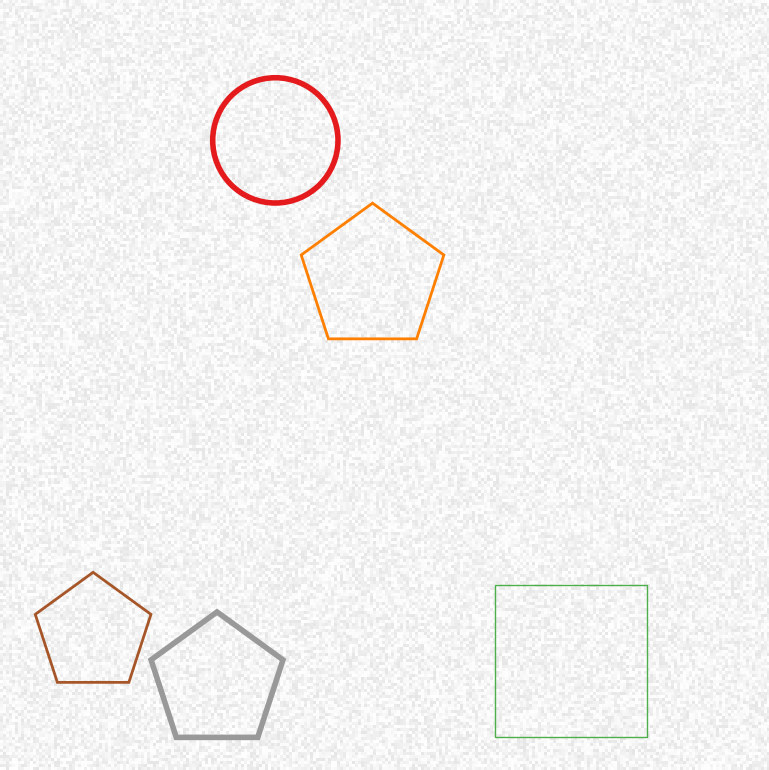[{"shape": "circle", "thickness": 2, "radius": 0.41, "center": [0.358, 0.818]}, {"shape": "square", "thickness": 0.5, "radius": 0.49, "center": [0.741, 0.142]}, {"shape": "pentagon", "thickness": 1, "radius": 0.49, "center": [0.484, 0.639]}, {"shape": "pentagon", "thickness": 1, "radius": 0.39, "center": [0.121, 0.178]}, {"shape": "pentagon", "thickness": 2, "radius": 0.45, "center": [0.282, 0.115]}]